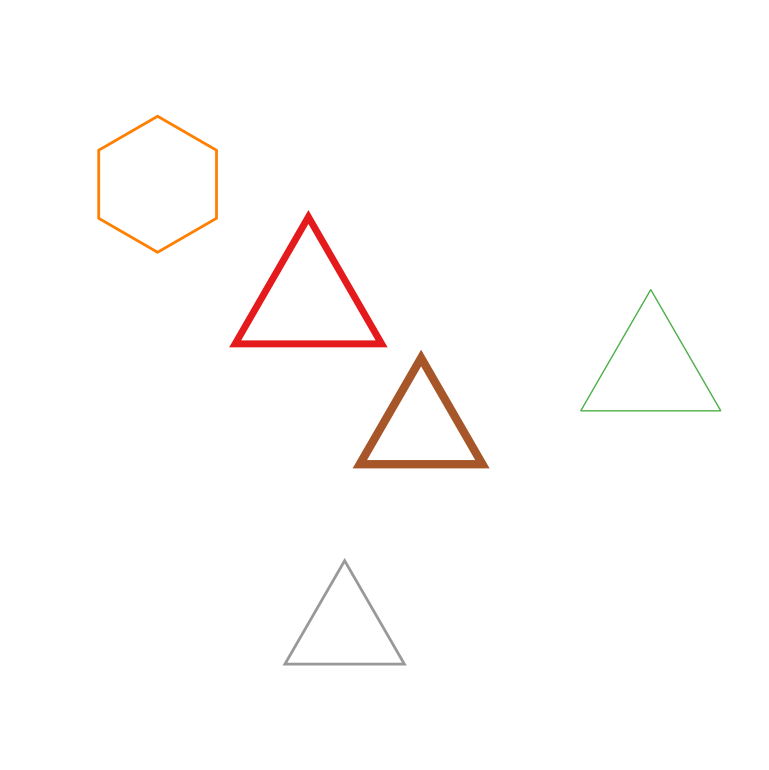[{"shape": "triangle", "thickness": 2.5, "radius": 0.55, "center": [0.401, 0.608]}, {"shape": "triangle", "thickness": 0.5, "radius": 0.52, "center": [0.845, 0.519]}, {"shape": "hexagon", "thickness": 1, "radius": 0.44, "center": [0.205, 0.761]}, {"shape": "triangle", "thickness": 3, "radius": 0.46, "center": [0.547, 0.443]}, {"shape": "triangle", "thickness": 1, "radius": 0.45, "center": [0.448, 0.182]}]